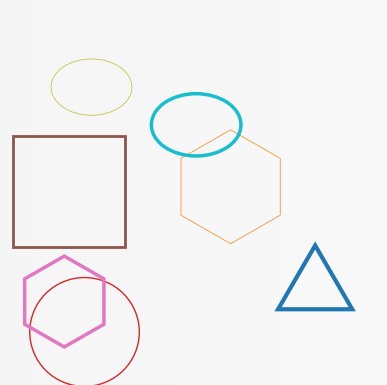[{"shape": "triangle", "thickness": 3, "radius": 0.55, "center": [0.813, 0.252]}, {"shape": "hexagon", "thickness": 0.5, "radius": 0.74, "center": [0.595, 0.515]}, {"shape": "circle", "thickness": 1, "radius": 0.71, "center": [0.218, 0.138]}, {"shape": "square", "thickness": 2, "radius": 0.72, "center": [0.177, 0.503]}, {"shape": "hexagon", "thickness": 2.5, "radius": 0.59, "center": [0.166, 0.217]}, {"shape": "oval", "thickness": 0.5, "radius": 0.52, "center": [0.236, 0.774]}, {"shape": "oval", "thickness": 2.5, "radius": 0.58, "center": [0.506, 0.676]}]